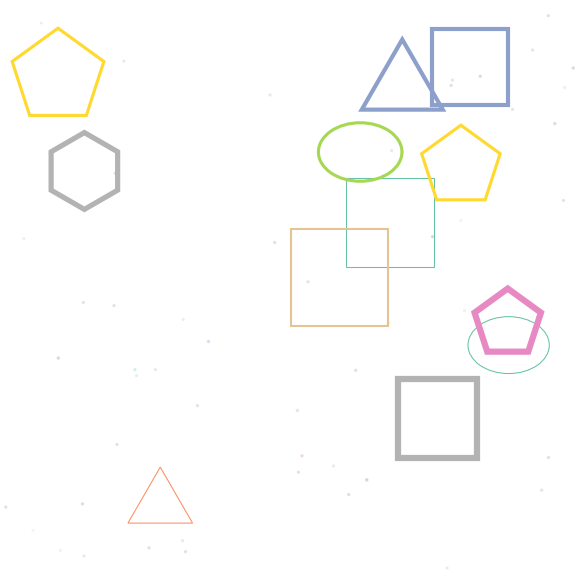[{"shape": "square", "thickness": 0.5, "radius": 0.38, "center": [0.675, 0.614]}, {"shape": "oval", "thickness": 0.5, "radius": 0.35, "center": [0.881, 0.402]}, {"shape": "triangle", "thickness": 0.5, "radius": 0.32, "center": [0.277, 0.126]}, {"shape": "triangle", "thickness": 2, "radius": 0.4, "center": [0.697, 0.85]}, {"shape": "square", "thickness": 2, "radius": 0.33, "center": [0.813, 0.884]}, {"shape": "pentagon", "thickness": 3, "radius": 0.3, "center": [0.879, 0.439]}, {"shape": "oval", "thickness": 1.5, "radius": 0.36, "center": [0.624, 0.736]}, {"shape": "pentagon", "thickness": 1.5, "radius": 0.42, "center": [0.1, 0.867]}, {"shape": "pentagon", "thickness": 1.5, "radius": 0.36, "center": [0.798, 0.711]}, {"shape": "square", "thickness": 1, "radius": 0.42, "center": [0.587, 0.518]}, {"shape": "hexagon", "thickness": 2.5, "radius": 0.33, "center": [0.146, 0.703]}, {"shape": "square", "thickness": 3, "radius": 0.34, "center": [0.758, 0.274]}]